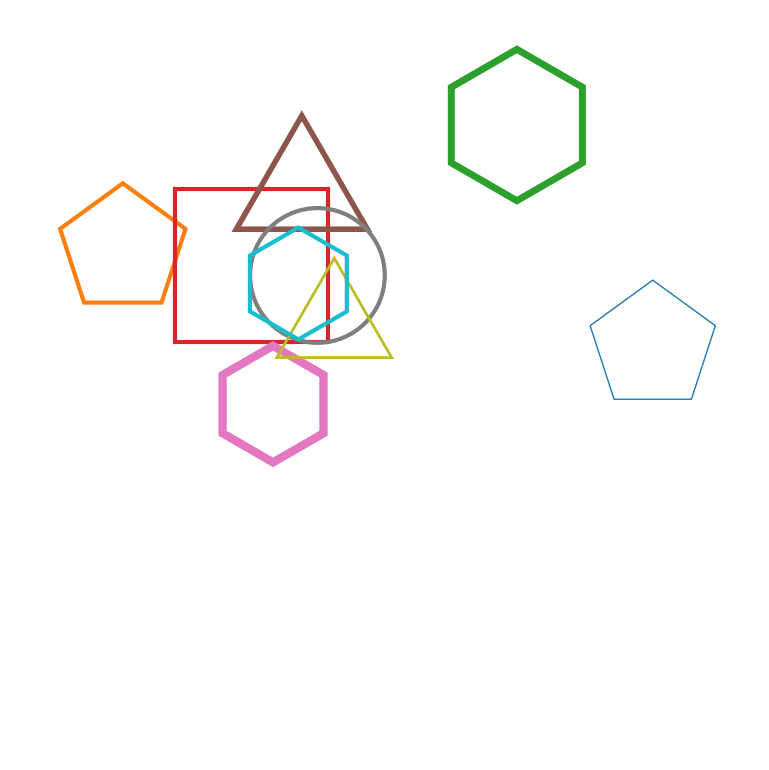[{"shape": "pentagon", "thickness": 0.5, "radius": 0.43, "center": [0.848, 0.551]}, {"shape": "pentagon", "thickness": 1.5, "radius": 0.43, "center": [0.159, 0.676]}, {"shape": "hexagon", "thickness": 2.5, "radius": 0.49, "center": [0.671, 0.838]}, {"shape": "square", "thickness": 1.5, "radius": 0.5, "center": [0.327, 0.655]}, {"shape": "triangle", "thickness": 2, "radius": 0.49, "center": [0.392, 0.751]}, {"shape": "hexagon", "thickness": 3, "radius": 0.38, "center": [0.355, 0.475]}, {"shape": "circle", "thickness": 1.5, "radius": 0.44, "center": [0.412, 0.642]}, {"shape": "triangle", "thickness": 1, "radius": 0.43, "center": [0.434, 0.579]}, {"shape": "hexagon", "thickness": 1.5, "radius": 0.36, "center": [0.388, 0.632]}]